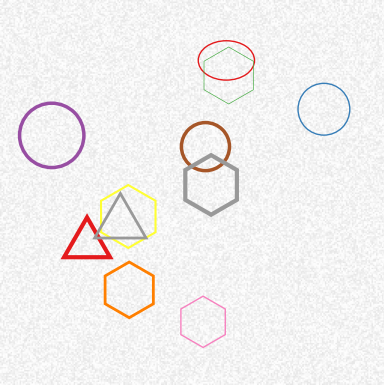[{"shape": "triangle", "thickness": 3, "radius": 0.34, "center": [0.226, 0.366]}, {"shape": "oval", "thickness": 1, "radius": 0.37, "center": [0.588, 0.843]}, {"shape": "circle", "thickness": 1, "radius": 0.34, "center": [0.841, 0.716]}, {"shape": "hexagon", "thickness": 0.5, "radius": 0.37, "center": [0.594, 0.804]}, {"shape": "circle", "thickness": 2.5, "radius": 0.42, "center": [0.134, 0.648]}, {"shape": "hexagon", "thickness": 2, "radius": 0.36, "center": [0.336, 0.247]}, {"shape": "hexagon", "thickness": 1.5, "radius": 0.41, "center": [0.333, 0.438]}, {"shape": "circle", "thickness": 2.5, "radius": 0.31, "center": [0.534, 0.619]}, {"shape": "hexagon", "thickness": 1, "radius": 0.33, "center": [0.527, 0.164]}, {"shape": "triangle", "thickness": 2, "radius": 0.39, "center": [0.313, 0.42]}, {"shape": "hexagon", "thickness": 3, "radius": 0.39, "center": [0.548, 0.52]}]